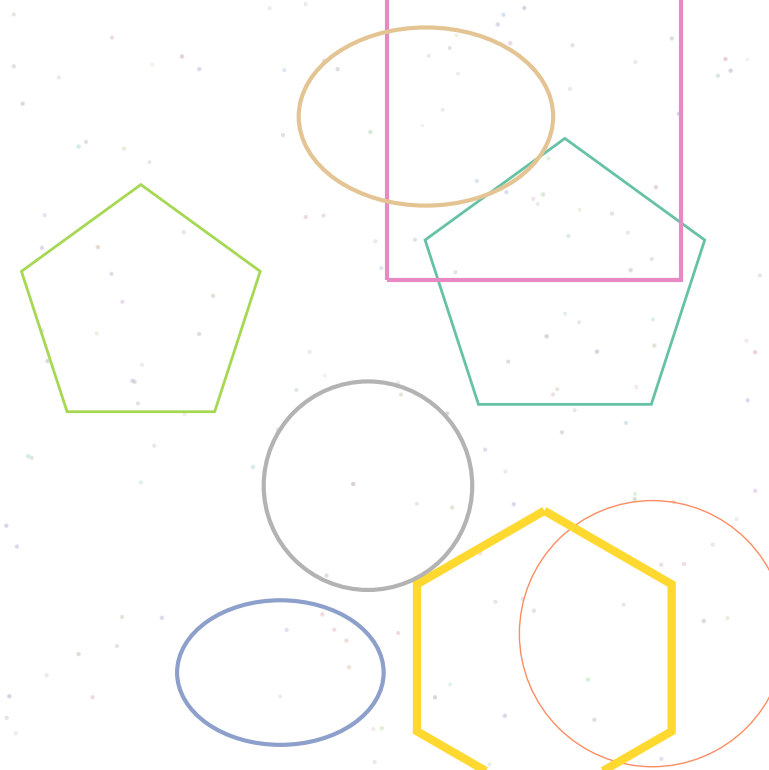[{"shape": "pentagon", "thickness": 1, "radius": 0.95, "center": [0.734, 0.629]}, {"shape": "circle", "thickness": 0.5, "radius": 0.86, "center": [0.847, 0.177]}, {"shape": "oval", "thickness": 1.5, "radius": 0.67, "center": [0.364, 0.127]}, {"shape": "square", "thickness": 1.5, "radius": 0.95, "center": [0.693, 0.827]}, {"shape": "pentagon", "thickness": 1, "radius": 0.82, "center": [0.183, 0.597]}, {"shape": "hexagon", "thickness": 3, "radius": 0.95, "center": [0.707, 0.146]}, {"shape": "oval", "thickness": 1.5, "radius": 0.83, "center": [0.553, 0.849]}, {"shape": "circle", "thickness": 1.5, "radius": 0.68, "center": [0.478, 0.369]}]